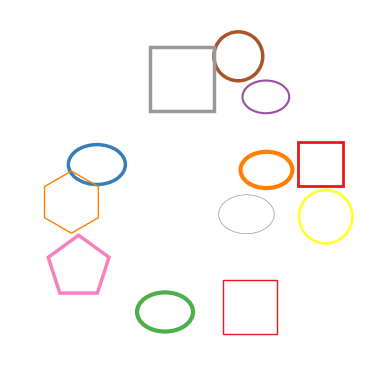[{"shape": "square", "thickness": 2, "radius": 0.29, "center": [0.833, 0.575]}, {"shape": "square", "thickness": 1, "radius": 0.35, "center": [0.649, 0.203]}, {"shape": "oval", "thickness": 2.5, "radius": 0.37, "center": [0.252, 0.573]}, {"shape": "oval", "thickness": 3, "radius": 0.36, "center": [0.429, 0.19]}, {"shape": "oval", "thickness": 1.5, "radius": 0.3, "center": [0.69, 0.748]}, {"shape": "oval", "thickness": 3, "radius": 0.34, "center": [0.692, 0.559]}, {"shape": "hexagon", "thickness": 1, "radius": 0.4, "center": [0.186, 0.475]}, {"shape": "circle", "thickness": 2, "radius": 0.35, "center": [0.846, 0.437]}, {"shape": "circle", "thickness": 2.5, "radius": 0.32, "center": [0.619, 0.854]}, {"shape": "pentagon", "thickness": 2.5, "radius": 0.42, "center": [0.204, 0.306]}, {"shape": "square", "thickness": 2.5, "radius": 0.41, "center": [0.472, 0.794]}, {"shape": "oval", "thickness": 0.5, "radius": 0.36, "center": [0.64, 0.443]}]